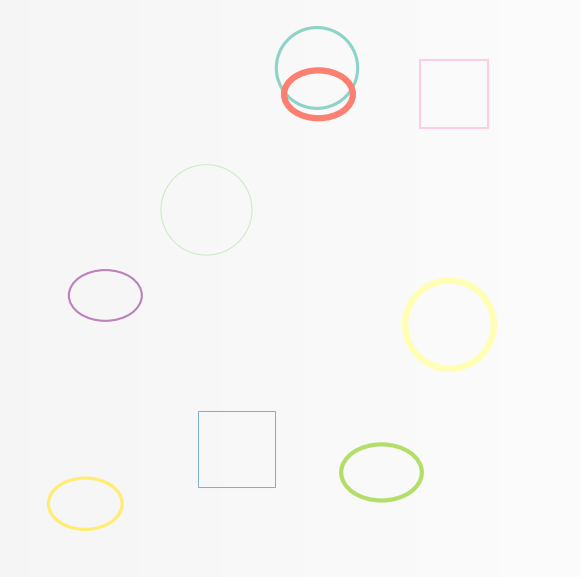[{"shape": "circle", "thickness": 1.5, "radius": 0.35, "center": [0.545, 0.881]}, {"shape": "circle", "thickness": 3, "radius": 0.38, "center": [0.773, 0.437]}, {"shape": "oval", "thickness": 3, "radius": 0.3, "center": [0.548, 0.836]}, {"shape": "square", "thickness": 0.5, "radius": 0.33, "center": [0.407, 0.222]}, {"shape": "oval", "thickness": 2, "radius": 0.35, "center": [0.656, 0.181]}, {"shape": "square", "thickness": 1, "radius": 0.29, "center": [0.781, 0.836]}, {"shape": "oval", "thickness": 1, "radius": 0.31, "center": [0.181, 0.488]}, {"shape": "circle", "thickness": 0.5, "radius": 0.39, "center": [0.355, 0.636]}, {"shape": "oval", "thickness": 1.5, "radius": 0.32, "center": [0.147, 0.127]}]